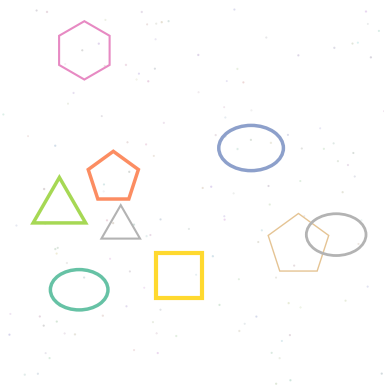[{"shape": "oval", "thickness": 2.5, "radius": 0.37, "center": [0.206, 0.247]}, {"shape": "pentagon", "thickness": 2.5, "radius": 0.34, "center": [0.294, 0.538]}, {"shape": "oval", "thickness": 2.5, "radius": 0.42, "center": [0.652, 0.616]}, {"shape": "hexagon", "thickness": 1.5, "radius": 0.38, "center": [0.219, 0.869]}, {"shape": "triangle", "thickness": 2.5, "radius": 0.39, "center": [0.154, 0.46]}, {"shape": "square", "thickness": 3, "radius": 0.29, "center": [0.465, 0.285]}, {"shape": "pentagon", "thickness": 1, "radius": 0.41, "center": [0.775, 0.363]}, {"shape": "oval", "thickness": 2, "radius": 0.39, "center": [0.873, 0.391]}, {"shape": "triangle", "thickness": 1.5, "radius": 0.29, "center": [0.314, 0.409]}]